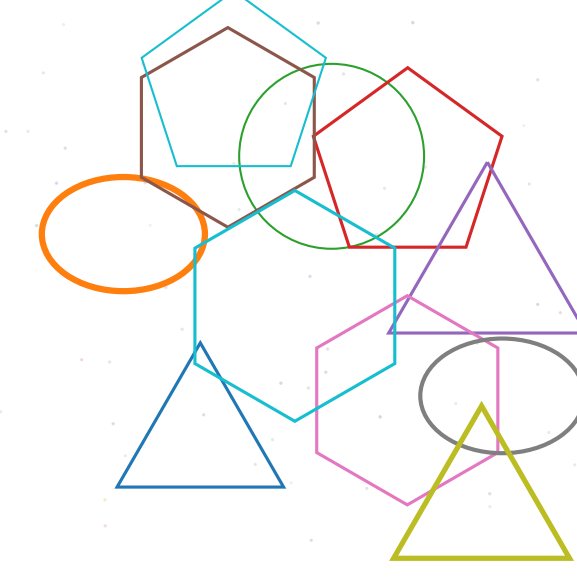[{"shape": "triangle", "thickness": 1.5, "radius": 0.83, "center": [0.347, 0.239]}, {"shape": "oval", "thickness": 3, "radius": 0.71, "center": [0.214, 0.594]}, {"shape": "circle", "thickness": 1, "radius": 0.8, "center": [0.574, 0.728]}, {"shape": "pentagon", "thickness": 1.5, "radius": 0.86, "center": [0.706, 0.71]}, {"shape": "triangle", "thickness": 1.5, "radius": 0.99, "center": [0.844, 0.521]}, {"shape": "hexagon", "thickness": 1.5, "radius": 0.86, "center": [0.395, 0.779]}, {"shape": "hexagon", "thickness": 1.5, "radius": 0.91, "center": [0.705, 0.306]}, {"shape": "oval", "thickness": 2, "radius": 0.71, "center": [0.87, 0.314]}, {"shape": "triangle", "thickness": 2.5, "radius": 0.88, "center": [0.834, 0.12]}, {"shape": "pentagon", "thickness": 1, "radius": 0.84, "center": [0.405, 0.847]}, {"shape": "hexagon", "thickness": 1.5, "radius": 1.0, "center": [0.511, 0.47]}]